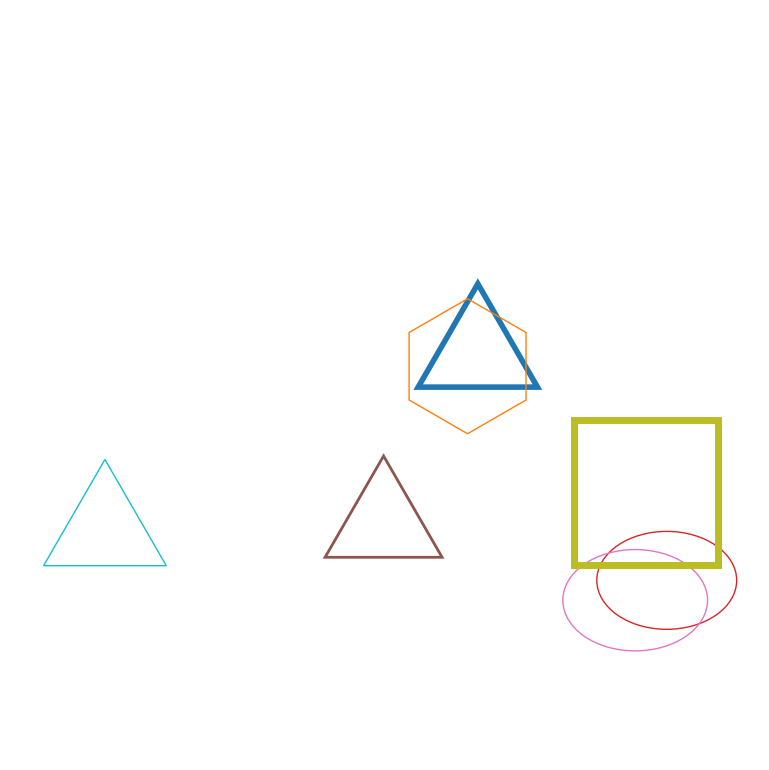[{"shape": "triangle", "thickness": 2, "radius": 0.45, "center": [0.621, 0.542]}, {"shape": "hexagon", "thickness": 0.5, "radius": 0.44, "center": [0.607, 0.524]}, {"shape": "oval", "thickness": 0.5, "radius": 0.45, "center": [0.866, 0.246]}, {"shape": "triangle", "thickness": 1, "radius": 0.44, "center": [0.498, 0.32]}, {"shape": "oval", "thickness": 0.5, "radius": 0.47, "center": [0.825, 0.22]}, {"shape": "square", "thickness": 2.5, "radius": 0.47, "center": [0.839, 0.36]}, {"shape": "triangle", "thickness": 0.5, "radius": 0.46, "center": [0.136, 0.311]}]